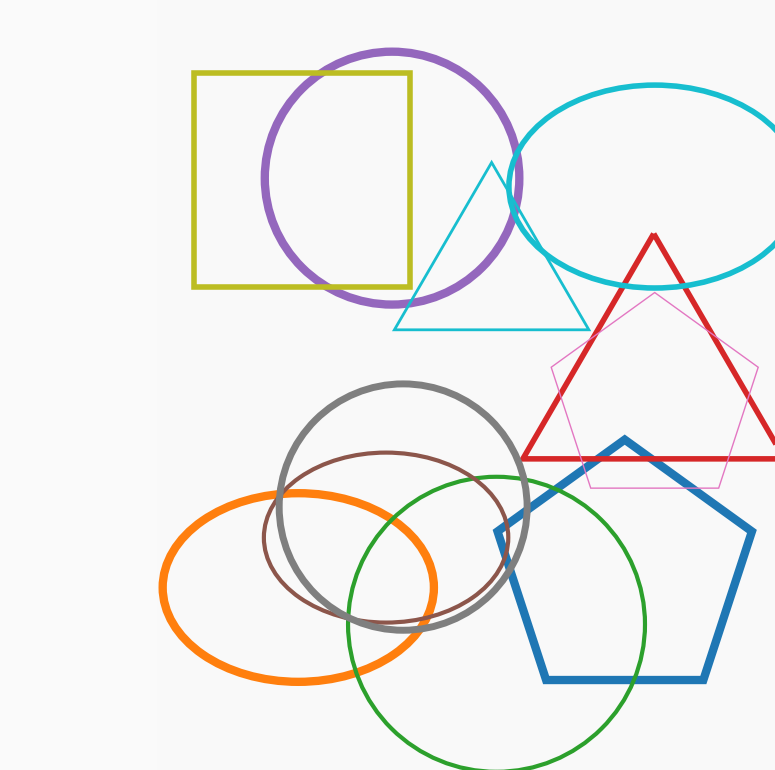[{"shape": "pentagon", "thickness": 3, "radius": 0.86, "center": [0.806, 0.256]}, {"shape": "oval", "thickness": 3, "radius": 0.87, "center": [0.385, 0.237]}, {"shape": "circle", "thickness": 1.5, "radius": 0.96, "center": [0.641, 0.189]}, {"shape": "triangle", "thickness": 2, "radius": 0.97, "center": [0.843, 0.502]}, {"shape": "circle", "thickness": 3, "radius": 0.82, "center": [0.506, 0.769]}, {"shape": "oval", "thickness": 1.5, "radius": 0.79, "center": [0.498, 0.302]}, {"shape": "pentagon", "thickness": 0.5, "radius": 0.7, "center": [0.845, 0.48]}, {"shape": "circle", "thickness": 2.5, "radius": 0.8, "center": [0.52, 0.341]}, {"shape": "square", "thickness": 2, "radius": 0.7, "center": [0.39, 0.766]}, {"shape": "oval", "thickness": 2, "radius": 0.94, "center": [0.845, 0.758]}, {"shape": "triangle", "thickness": 1, "radius": 0.72, "center": [0.634, 0.644]}]